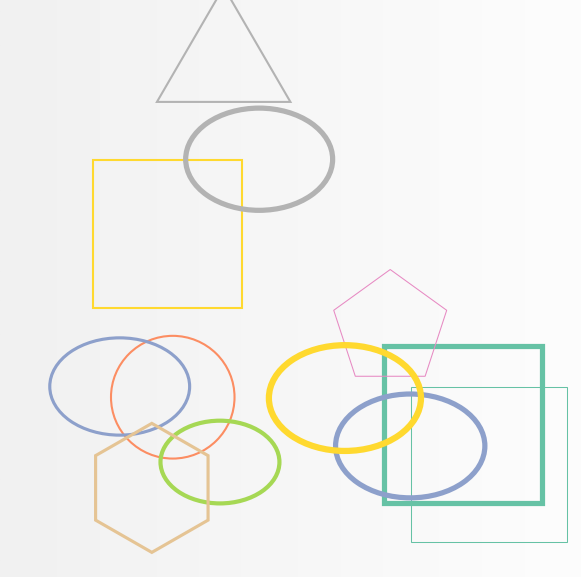[{"shape": "square", "thickness": 2.5, "radius": 0.68, "center": [0.796, 0.264]}, {"shape": "square", "thickness": 0.5, "radius": 0.67, "center": [0.841, 0.194]}, {"shape": "circle", "thickness": 1, "radius": 0.53, "center": [0.297, 0.311]}, {"shape": "oval", "thickness": 1.5, "radius": 0.6, "center": [0.206, 0.33]}, {"shape": "oval", "thickness": 2.5, "radius": 0.64, "center": [0.706, 0.227]}, {"shape": "pentagon", "thickness": 0.5, "radius": 0.51, "center": [0.671, 0.43]}, {"shape": "oval", "thickness": 2, "radius": 0.51, "center": [0.378, 0.199]}, {"shape": "oval", "thickness": 3, "radius": 0.65, "center": [0.593, 0.31]}, {"shape": "square", "thickness": 1, "radius": 0.64, "center": [0.289, 0.594]}, {"shape": "hexagon", "thickness": 1.5, "radius": 0.56, "center": [0.261, 0.154]}, {"shape": "triangle", "thickness": 1, "radius": 0.66, "center": [0.385, 0.889]}, {"shape": "oval", "thickness": 2.5, "radius": 0.63, "center": [0.446, 0.723]}]